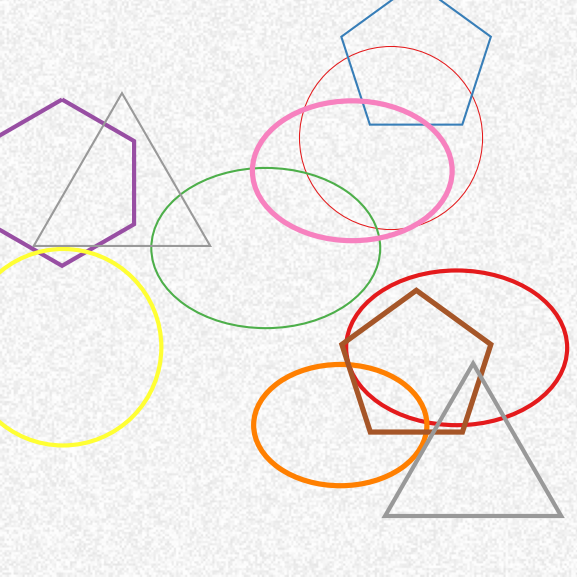[{"shape": "circle", "thickness": 0.5, "radius": 0.79, "center": [0.677, 0.76]}, {"shape": "oval", "thickness": 2, "radius": 0.96, "center": [0.791, 0.397]}, {"shape": "pentagon", "thickness": 1, "radius": 0.68, "center": [0.72, 0.893]}, {"shape": "oval", "thickness": 1, "radius": 0.99, "center": [0.46, 0.57]}, {"shape": "hexagon", "thickness": 2, "radius": 0.72, "center": [0.107, 0.683]}, {"shape": "oval", "thickness": 2.5, "radius": 0.75, "center": [0.589, 0.263]}, {"shape": "circle", "thickness": 2, "radius": 0.85, "center": [0.109, 0.398]}, {"shape": "pentagon", "thickness": 2.5, "radius": 0.68, "center": [0.721, 0.361]}, {"shape": "oval", "thickness": 2.5, "radius": 0.86, "center": [0.61, 0.703]}, {"shape": "triangle", "thickness": 2, "radius": 0.88, "center": [0.819, 0.194]}, {"shape": "triangle", "thickness": 1, "radius": 0.88, "center": [0.211, 0.661]}]